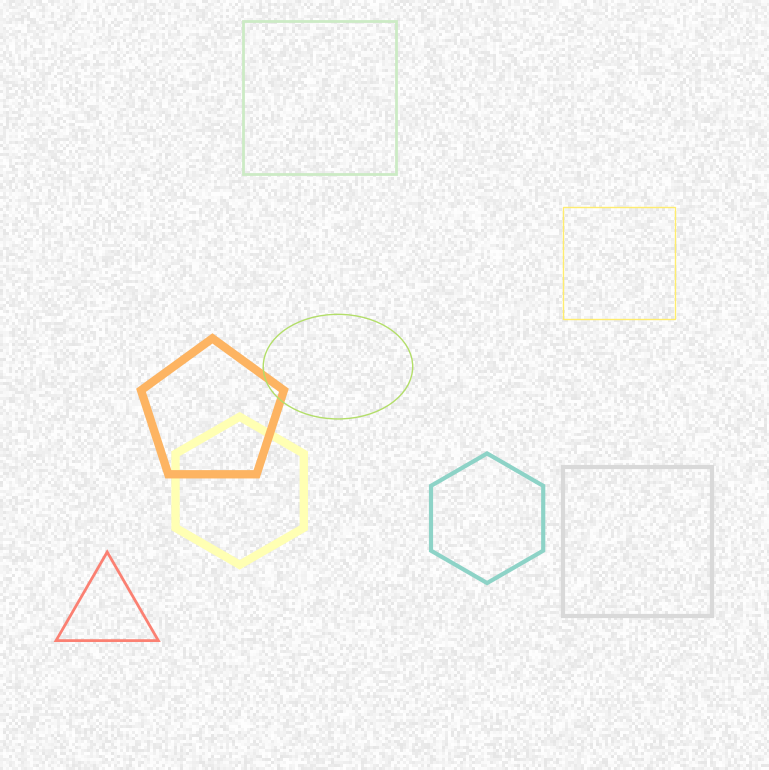[{"shape": "hexagon", "thickness": 1.5, "radius": 0.42, "center": [0.633, 0.327]}, {"shape": "hexagon", "thickness": 3, "radius": 0.48, "center": [0.311, 0.363]}, {"shape": "triangle", "thickness": 1, "radius": 0.38, "center": [0.139, 0.206]}, {"shape": "pentagon", "thickness": 3, "radius": 0.49, "center": [0.276, 0.463]}, {"shape": "oval", "thickness": 0.5, "radius": 0.49, "center": [0.439, 0.524]}, {"shape": "square", "thickness": 1.5, "radius": 0.48, "center": [0.828, 0.297]}, {"shape": "square", "thickness": 1, "radius": 0.5, "center": [0.414, 0.873]}, {"shape": "square", "thickness": 0.5, "radius": 0.37, "center": [0.804, 0.659]}]